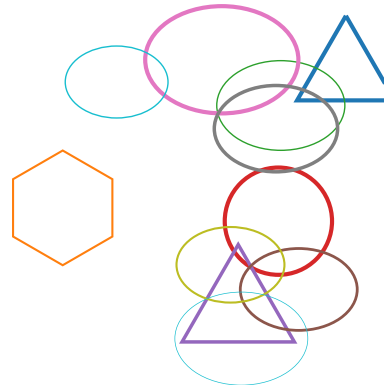[{"shape": "triangle", "thickness": 3, "radius": 0.73, "center": [0.898, 0.812]}, {"shape": "hexagon", "thickness": 1.5, "radius": 0.74, "center": [0.163, 0.46]}, {"shape": "oval", "thickness": 1, "radius": 0.83, "center": [0.729, 0.726]}, {"shape": "circle", "thickness": 3, "radius": 0.7, "center": [0.723, 0.426]}, {"shape": "triangle", "thickness": 2.5, "radius": 0.84, "center": [0.619, 0.196]}, {"shape": "oval", "thickness": 2, "radius": 0.76, "center": [0.776, 0.248]}, {"shape": "oval", "thickness": 3, "radius": 0.99, "center": [0.576, 0.845]}, {"shape": "oval", "thickness": 2.5, "radius": 0.8, "center": [0.717, 0.666]}, {"shape": "oval", "thickness": 1.5, "radius": 0.7, "center": [0.599, 0.312]}, {"shape": "oval", "thickness": 0.5, "radius": 0.86, "center": [0.627, 0.121]}, {"shape": "oval", "thickness": 1, "radius": 0.67, "center": [0.303, 0.787]}]